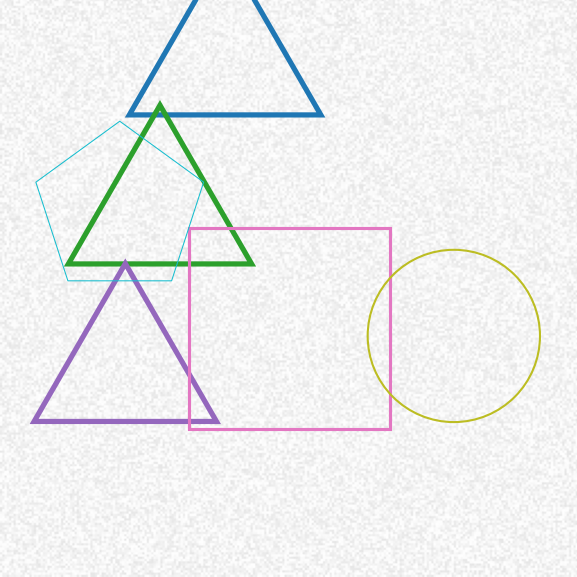[{"shape": "triangle", "thickness": 2.5, "radius": 0.96, "center": [0.39, 0.896]}, {"shape": "triangle", "thickness": 2.5, "radius": 0.92, "center": [0.277, 0.634]}, {"shape": "triangle", "thickness": 2.5, "radius": 0.91, "center": [0.217, 0.361]}, {"shape": "square", "thickness": 1.5, "radius": 0.87, "center": [0.501, 0.43]}, {"shape": "circle", "thickness": 1, "radius": 0.75, "center": [0.786, 0.417]}, {"shape": "pentagon", "thickness": 0.5, "radius": 0.76, "center": [0.207, 0.636]}]